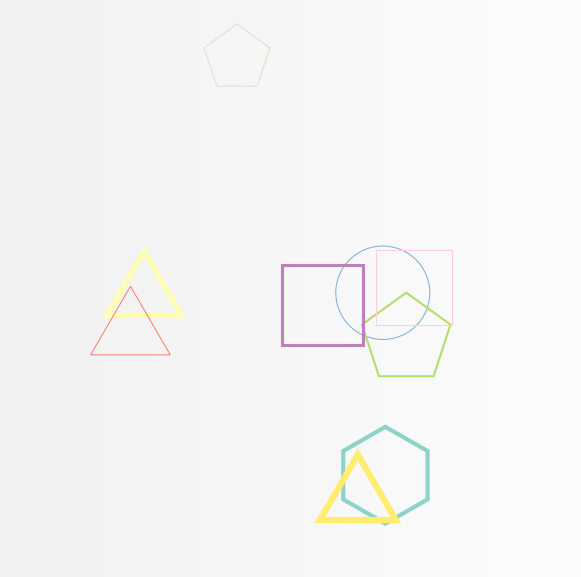[{"shape": "hexagon", "thickness": 2, "radius": 0.42, "center": [0.663, 0.176]}, {"shape": "triangle", "thickness": 2.5, "radius": 0.37, "center": [0.248, 0.49]}, {"shape": "triangle", "thickness": 0.5, "radius": 0.4, "center": [0.224, 0.424]}, {"shape": "circle", "thickness": 0.5, "radius": 0.4, "center": [0.659, 0.492]}, {"shape": "pentagon", "thickness": 1, "radius": 0.4, "center": [0.699, 0.412]}, {"shape": "square", "thickness": 0.5, "radius": 0.33, "center": [0.713, 0.501]}, {"shape": "square", "thickness": 1.5, "radius": 0.35, "center": [0.555, 0.471]}, {"shape": "pentagon", "thickness": 0.5, "radius": 0.3, "center": [0.408, 0.898]}, {"shape": "triangle", "thickness": 3, "radius": 0.38, "center": [0.616, 0.136]}]